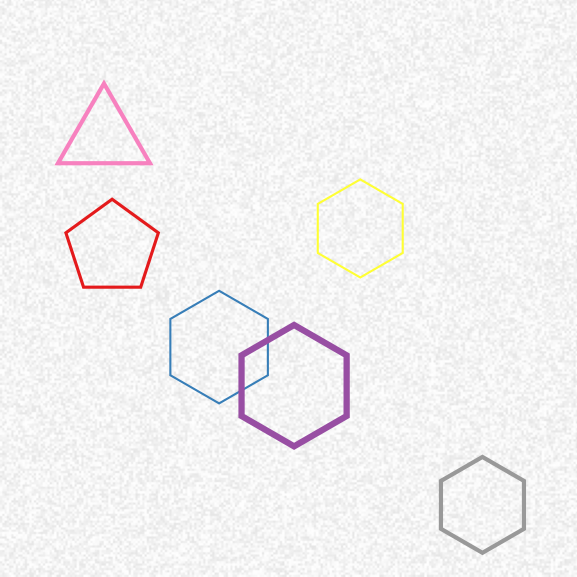[{"shape": "pentagon", "thickness": 1.5, "radius": 0.42, "center": [0.194, 0.57]}, {"shape": "hexagon", "thickness": 1, "radius": 0.49, "center": [0.379, 0.398]}, {"shape": "hexagon", "thickness": 3, "radius": 0.53, "center": [0.509, 0.331]}, {"shape": "hexagon", "thickness": 1, "radius": 0.42, "center": [0.624, 0.604]}, {"shape": "triangle", "thickness": 2, "radius": 0.46, "center": [0.18, 0.762]}, {"shape": "hexagon", "thickness": 2, "radius": 0.41, "center": [0.835, 0.125]}]